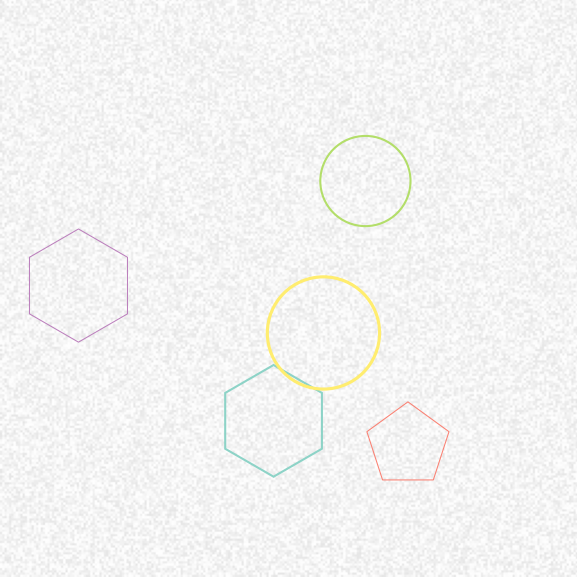[{"shape": "hexagon", "thickness": 1, "radius": 0.48, "center": [0.474, 0.27]}, {"shape": "pentagon", "thickness": 0.5, "radius": 0.37, "center": [0.706, 0.229]}, {"shape": "circle", "thickness": 1, "radius": 0.39, "center": [0.633, 0.686]}, {"shape": "hexagon", "thickness": 0.5, "radius": 0.49, "center": [0.136, 0.505]}, {"shape": "circle", "thickness": 1.5, "radius": 0.49, "center": [0.56, 0.423]}]